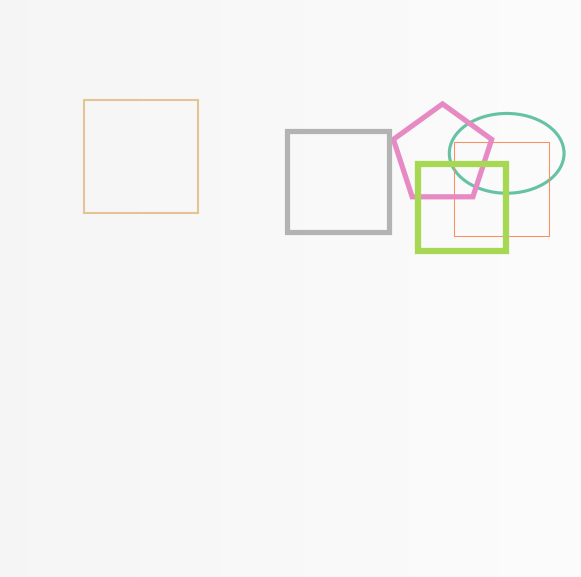[{"shape": "oval", "thickness": 1.5, "radius": 0.49, "center": [0.872, 0.734]}, {"shape": "square", "thickness": 0.5, "radius": 0.41, "center": [0.863, 0.672]}, {"shape": "pentagon", "thickness": 2.5, "radius": 0.44, "center": [0.761, 0.73]}, {"shape": "square", "thickness": 3, "radius": 0.38, "center": [0.795, 0.64]}, {"shape": "square", "thickness": 1, "radius": 0.49, "center": [0.242, 0.728]}, {"shape": "square", "thickness": 2.5, "radius": 0.44, "center": [0.582, 0.685]}]